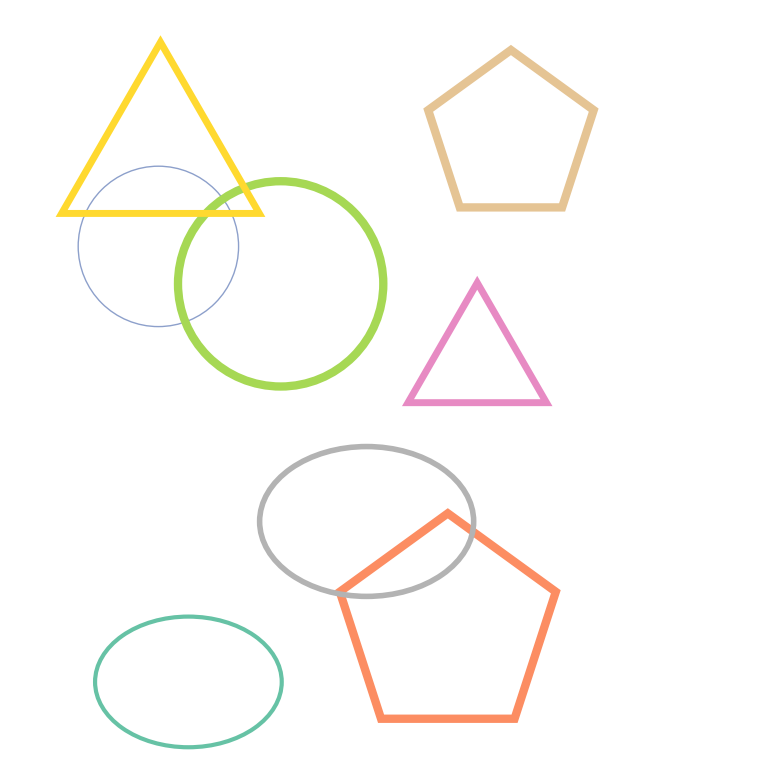[{"shape": "oval", "thickness": 1.5, "radius": 0.61, "center": [0.245, 0.114]}, {"shape": "pentagon", "thickness": 3, "radius": 0.74, "center": [0.582, 0.186]}, {"shape": "circle", "thickness": 0.5, "radius": 0.52, "center": [0.206, 0.68]}, {"shape": "triangle", "thickness": 2.5, "radius": 0.52, "center": [0.62, 0.529]}, {"shape": "circle", "thickness": 3, "radius": 0.67, "center": [0.364, 0.631]}, {"shape": "triangle", "thickness": 2.5, "radius": 0.74, "center": [0.208, 0.797]}, {"shape": "pentagon", "thickness": 3, "radius": 0.56, "center": [0.664, 0.822]}, {"shape": "oval", "thickness": 2, "radius": 0.69, "center": [0.476, 0.323]}]